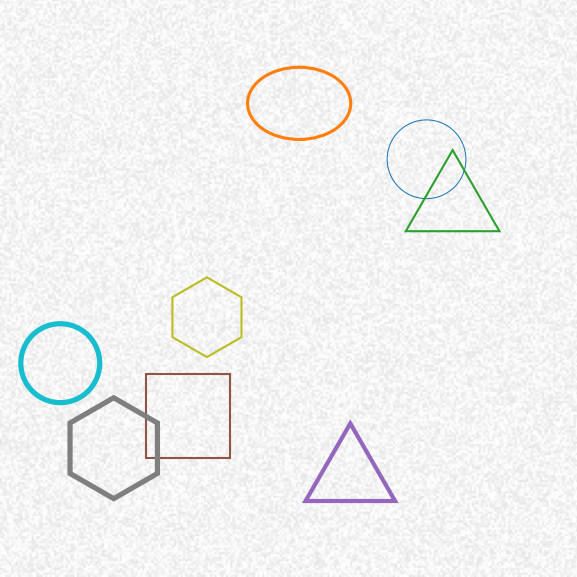[{"shape": "circle", "thickness": 0.5, "radius": 0.34, "center": [0.739, 0.723]}, {"shape": "oval", "thickness": 1.5, "radius": 0.45, "center": [0.518, 0.82]}, {"shape": "triangle", "thickness": 1, "radius": 0.47, "center": [0.784, 0.646]}, {"shape": "triangle", "thickness": 2, "radius": 0.45, "center": [0.607, 0.176]}, {"shape": "square", "thickness": 1, "radius": 0.36, "center": [0.325, 0.278]}, {"shape": "hexagon", "thickness": 2.5, "radius": 0.44, "center": [0.197, 0.223]}, {"shape": "hexagon", "thickness": 1, "radius": 0.35, "center": [0.358, 0.45]}, {"shape": "circle", "thickness": 2.5, "radius": 0.34, "center": [0.104, 0.37]}]